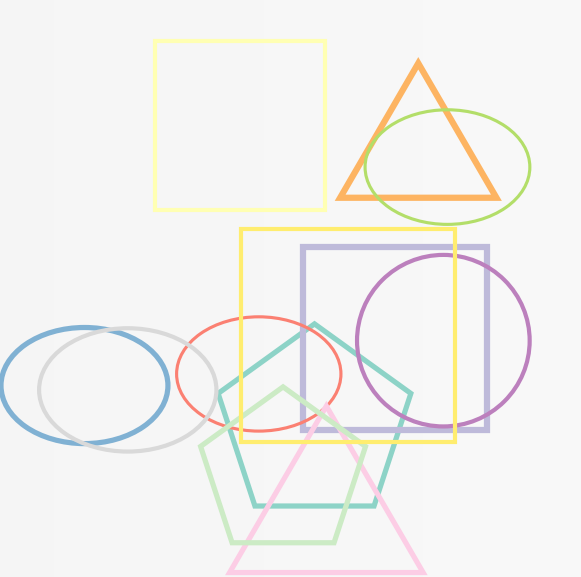[{"shape": "pentagon", "thickness": 2.5, "radius": 0.87, "center": [0.541, 0.264]}, {"shape": "square", "thickness": 2, "radius": 0.73, "center": [0.413, 0.781]}, {"shape": "square", "thickness": 3, "radius": 0.79, "center": [0.68, 0.413]}, {"shape": "oval", "thickness": 1.5, "radius": 0.71, "center": [0.445, 0.352]}, {"shape": "oval", "thickness": 2.5, "radius": 0.72, "center": [0.145, 0.332]}, {"shape": "triangle", "thickness": 3, "radius": 0.78, "center": [0.72, 0.734]}, {"shape": "oval", "thickness": 1.5, "radius": 0.71, "center": [0.77, 0.71]}, {"shape": "triangle", "thickness": 2.5, "radius": 0.96, "center": [0.561, 0.104]}, {"shape": "oval", "thickness": 2, "radius": 0.76, "center": [0.22, 0.324]}, {"shape": "circle", "thickness": 2, "radius": 0.74, "center": [0.763, 0.409]}, {"shape": "pentagon", "thickness": 2.5, "radius": 0.75, "center": [0.487, 0.18]}, {"shape": "square", "thickness": 2, "radius": 0.92, "center": [0.599, 0.418]}]